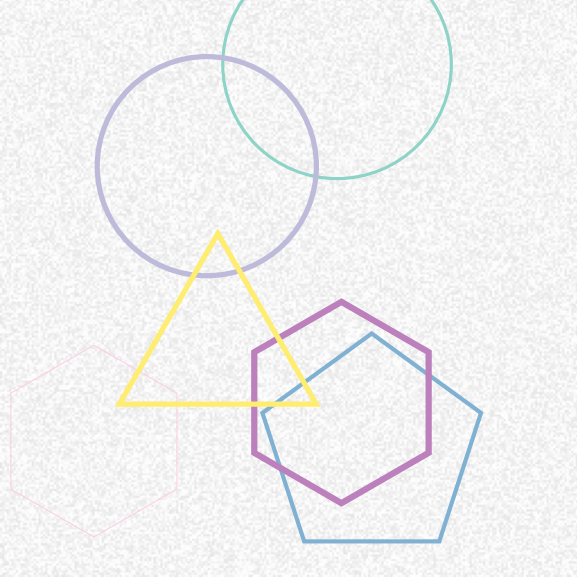[{"shape": "circle", "thickness": 1.5, "radius": 0.99, "center": [0.584, 0.888]}, {"shape": "circle", "thickness": 2.5, "radius": 0.95, "center": [0.358, 0.711]}, {"shape": "pentagon", "thickness": 2, "radius": 0.99, "center": [0.644, 0.223]}, {"shape": "hexagon", "thickness": 0.5, "radius": 0.83, "center": [0.163, 0.235]}, {"shape": "hexagon", "thickness": 3, "radius": 0.87, "center": [0.591, 0.302]}, {"shape": "triangle", "thickness": 2.5, "radius": 0.99, "center": [0.377, 0.398]}]